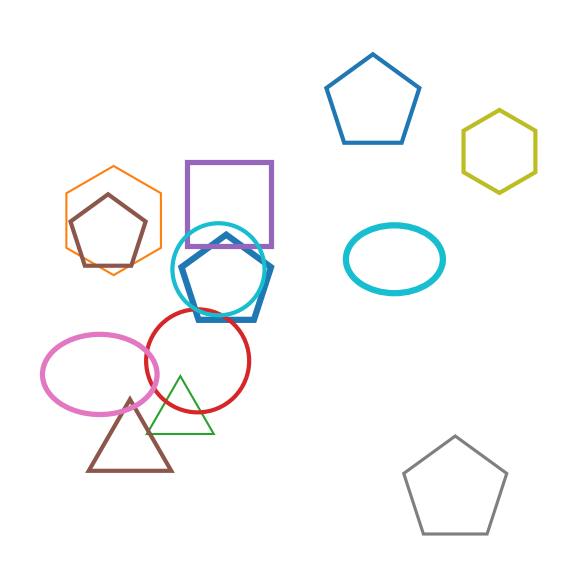[{"shape": "pentagon", "thickness": 3, "radius": 0.41, "center": [0.392, 0.511]}, {"shape": "pentagon", "thickness": 2, "radius": 0.42, "center": [0.646, 0.82]}, {"shape": "hexagon", "thickness": 1, "radius": 0.47, "center": [0.197, 0.617]}, {"shape": "triangle", "thickness": 1, "radius": 0.33, "center": [0.312, 0.281]}, {"shape": "circle", "thickness": 2, "radius": 0.45, "center": [0.342, 0.374]}, {"shape": "square", "thickness": 2.5, "radius": 0.36, "center": [0.396, 0.646]}, {"shape": "triangle", "thickness": 2, "radius": 0.41, "center": [0.225, 0.225]}, {"shape": "pentagon", "thickness": 2, "radius": 0.34, "center": [0.187, 0.594]}, {"shape": "oval", "thickness": 2.5, "radius": 0.5, "center": [0.173, 0.351]}, {"shape": "pentagon", "thickness": 1.5, "radius": 0.47, "center": [0.788, 0.15]}, {"shape": "hexagon", "thickness": 2, "radius": 0.36, "center": [0.865, 0.737]}, {"shape": "circle", "thickness": 2, "radius": 0.4, "center": [0.378, 0.533]}, {"shape": "oval", "thickness": 3, "radius": 0.42, "center": [0.683, 0.55]}]